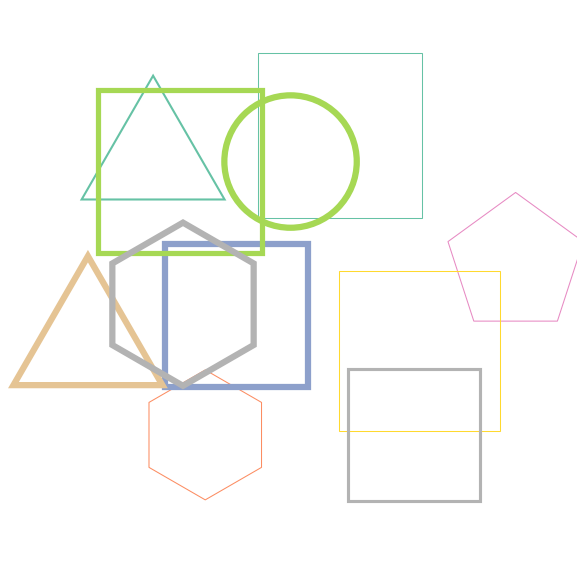[{"shape": "triangle", "thickness": 1, "radius": 0.71, "center": [0.265, 0.725]}, {"shape": "square", "thickness": 0.5, "radius": 0.71, "center": [0.588, 0.764]}, {"shape": "hexagon", "thickness": 0.5, "radius": 0.56, "center": [0.355, 0.246]}, {"shape": "square", "thickness": 3, "radius": 0.62, "center": [0.41, 0.453]}, {"shape": "pentagon", "thickness": 0.5, "radius": 0.62, "center": [0.893, 0.543]}, {"shape": "square", "thickness": 2.5, "radius": 0.71, "center": [0.312, 0.702]}, {"shape": "circle", "thickness": 3, "radius": 0.57, "center": [0.503, 0.719]}, {"shape": "square", "thickness": 0.5, "radius": 0.69, "center": [0.727, 0.391]}, {"shape": "triangle", "thickness": 3, "radius": 0.74, "center": [0.152, 0.407]}, {"shape": "hexagon", "thickness": 3, "radius": 0.71, "center": [0.317, 0.472]}, {"shape": "square", "thickness": 1.5, "radius": 0.57, "center": [0.717, 0.247]}]